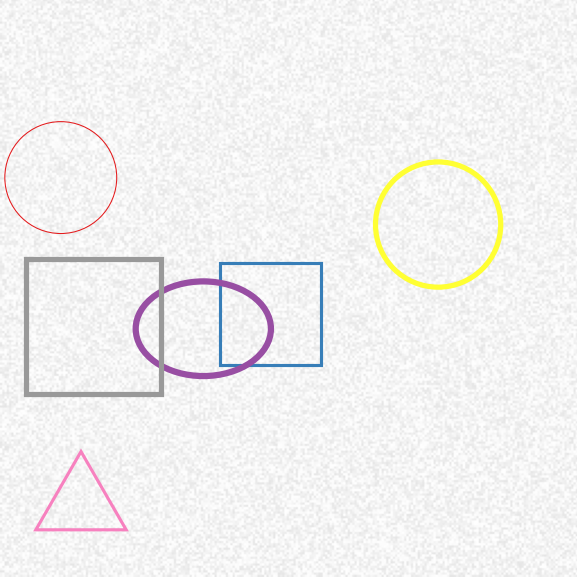[{"shape": "circle", "thickness": 0.5, "radius": 0.48, "center": [0.105, 0.692]}, {"shape": "square", "thickness": 1.5, "radius": 0.44, "center": [0.468, 0.455]}, {"shape": "oval", "thickness": 3, "radius": 0.59, "center": [0.352, 0.43]}, {"shape": "circle", "thickness": 2.5, "radius": 0.54, "center": [0.759, 0.61]}, {"shape": "triangle", "thickness": 1.5, "radius": 0.45, "center": [0.14, 0.127]}, {"shape": "square", "thickness": 2.5, "radius": 0.58, "center": [0.161, 0.434]}]